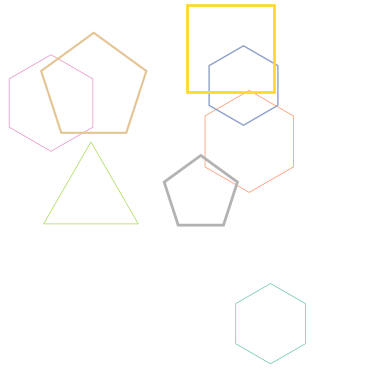[{"shape": "hexagon", "thickness": 0.5, "radius": 0.52, "center": [0.703, 0.159]}, {"shape": "hexagon", "thickness": 0.5, "radius": 0.66, "center": [0.647, 0.633]}, {"shape": "hexagon", "thickness": 1, "radius": 0.52, "center": [0.632, 0.778]}, {"shape": "hexagon", "thickness": 0.5, "radius": 0.63, "center": [0.133, 0.732]}, {"shape": "triangle", "thickness": 0.5, "radius": 0.71, "center": [0.236, 0.489]}, {"shape": "square", "thickness": 2, "radius": 0.56, "center": [0.598, 0.874]}, {"shape": "pentagon", "thickness": 1.5, "radius": 0.72, "center": [0.244, 0.771]}, {"shape": "pentagon", "thickness": 2, "radius": 0.5, "center": [0.522, 0.496]}]